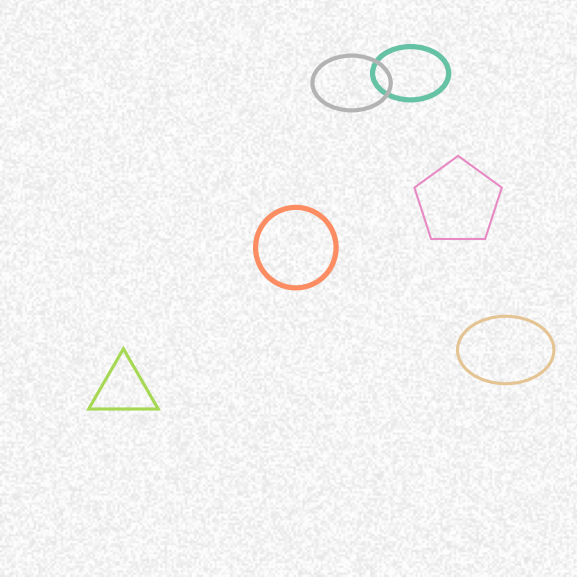[{"shape": "oval", "thickness": 2.5, "radius": 0.33, "center": [0.711, 0.872]}, {"shape": "circle", "thickness": 2.5, "radius": 0.35, "center": [0.512, 0.57]}, {"shape": "pentagon", "thickness": 1, "radius": 0.4, "center": [0.793, 0.65]}, {"shape": "triangle", "thickness": 1.5, "radius": 0.35, "center": [0.214, 0.326]}, {"shape": "oval", "thickness": 1.5, "radius": 0.42, "center": [0.876, 0.393]}, {"shape": "oval", "thickness": 2, "radius": 0.34, "center": [0.609, 0.855]}]